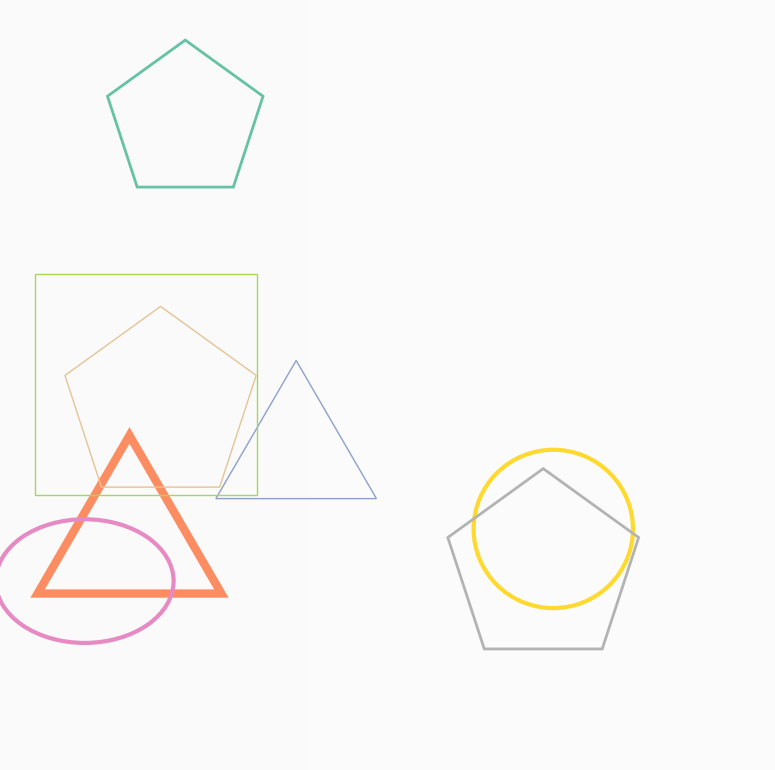[{"shape": "pentagon", "thickness": 1, "radius": 0.53, "center": [0.239, 0.842]}, {"shape": "triangle", "thickness": 3, "radius": 0.68, "center": [0.167, 0.298]}, {"shape": "triangle", "thickness": 0.5, "radius": 0.6, "center": [0.382, 0.412]}, {"shape": "oval", "thickness": 1.5, "radius": 0.57, "center": [0.109, 0.245]}, {"shape": "square", "thickness": 0.5, "radius": 0.72, "center": [0.188, 0.5]}, {"shape": "circle", "thickness": 1.5, "radius": 0.51, "center": [0.714, 0.313]}, {"shape": "pentagon", "thickness": 0.5, "radius": 0.65, "center": [0.207, 0.472]}, {"shape": "pentagon", "thickness": 1, "radius": 0.65, "center": [0.701, 0.262]}]